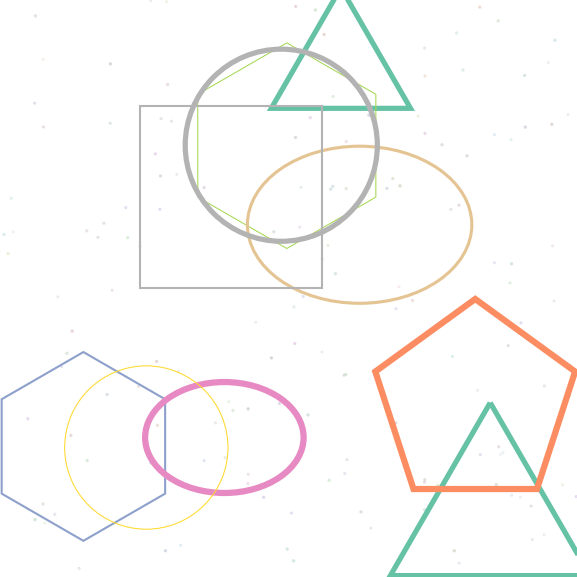[{"shape": "triangle", "thickness": 2.5, "radius": 0.7, "center": [0.59, 0.881]}, {"shape": "triangle", "thickness": 2.5, "radius": 1.0, "center": [0.849, 0.102]}, {"shape": "pentagon", "thickness": 3, "radius": 0.91, "center": [0.823, 0.299]}, {"shape": "hexagon", "thickness": 1, "radius": 0.82, "center": [0.144, 0.226]}, {"shape": "oval", "thickness": 3, "radius": 0.69, "center": [0.388, 0.242]}, {"shape": "hexagon", "thickness": 0.5, "radius": 0.89, "center": [0.497, 0.747]}, {"shape": "circle", "thickness": 0.5, "radius": 0.71, "center": [0.253, 0.224]}, {"shape": "oval", "thickness": 1.5, "radius": 0.97, "center": [0.623, 0.61]}, {"shape": "circle", "thickness": 2.5, "radius": 0.83, "center": [0.487, 0.748]}, {"shape": "square", "thickness": 1, "radius": 0.79, "center": [0.4, 0.658]}]